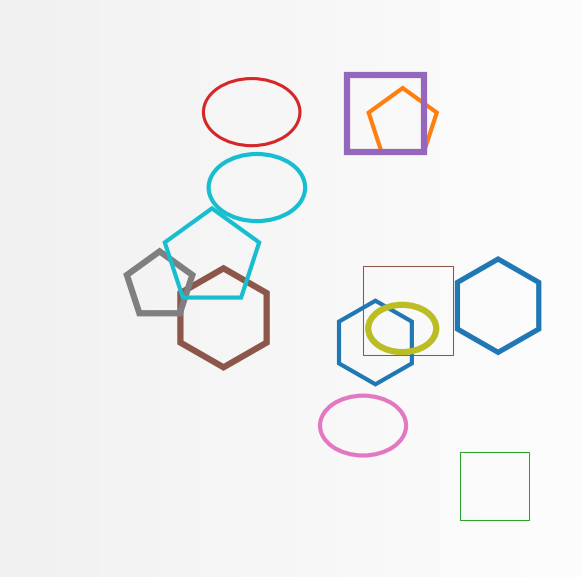[{"shape": "hexagon", "thickness": 2, "radius": 0.36, "center": [0.646, 0.406]}, {"shape": "hexagon", "thickness": 2.5, "radius": 0.4, "center": [0.857, 0.47]}, {"shape": "pentagon", "thickness": 2, "radius": 0.31, "center": [0.693, 0.785]}, {"shape": "square", "thickness": 0.5, "radius": 0.3, "center": [0.85, 0.157]}, {"shape": "oval", "thickness": 1.5, "radius": 0.42, "center": [0.433, 0.805]}, {"shape": "square", "thickness": 3, "radius": 0.33, "center": [0.663, 0.803]}, {"shape": "square", "thickness": 0.5, "radius": 0.38, "center": [0.702, 0.461]}, {"shape": "hexagon", "thickness": 3, "radius": 0.43, "center": [0.385, 0.449]}, {"shape": "oval", "thickness": 2, "radius": 0.37, "center": [0.625, 0.262]}, {"shape": "pentagon", "thickness": 3, "radius": 0.3, "center": [0.275, 0.505]}, {"shape": "oval", "thickness": 3, "radius": 0.29, "center": [0.692, 0.43]}, {"shape": "oval", "thickness": 2, "radius": 0.42, "center": [0.442, 0.674]}, {"shape": "pentagon", "thickness": 2, "radius": 0.43, "center": [0.365, 0.553]}]